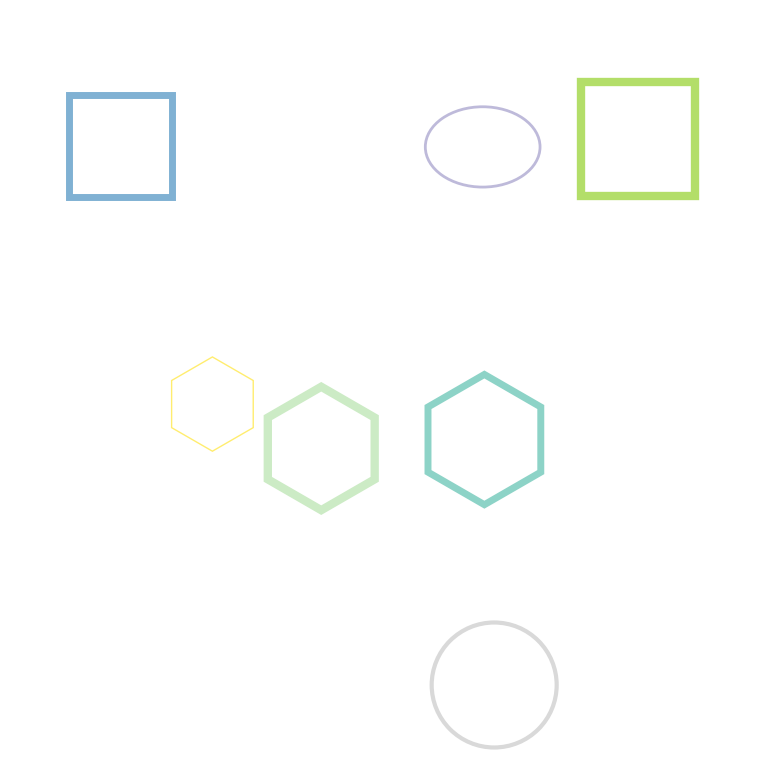[{"shape": "hexagon", "thickness": 2.5, "radius": 0.42, "center": [0.629, 0.429]}, {"shape": "oval", "thickness": 1, "radius": 0.37, "center": [0.627, 0.809]}, {"shape": "square", "thickness": 2.5, "radius": 0.33, "center": [0.157, 0.81]}, {"shape": "square", "thickness": 3, "radius": 0.37, "center": [0.828, 0.82]}, {"shape": "circle", "thickness": 1.5, "radius": 0.41, "center": [0.642, 0.11]}, {"shape": "hexagon", "thickness": 3, "radius": 0.4, "center": [0.417, 0.418]}, {"shape": "hexagon", "thickness": 0.5, "radius": 0.31, "center": [0.276, 0.475]}]